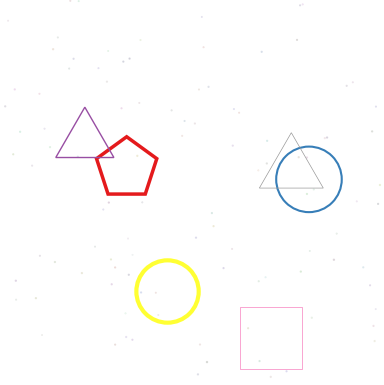[{"shape": "pentagon", "thickness": 2.5, "radius": 0.41, "center": [0.329, 0.562]}, {"shape": "circle", "thickness": 1.5, "radius": 0.43, "center": [0.803, 0.534]}, {"shape": "triangle", "thickness": 1, "radius": 0.44, "center": [0.22, 0.634]}, {"shape": "circle", "thickness": 3, "radius": 0.4, "center": [0.435, 0.243]}, {"shape": "square", "thickness": 0.5, "radius": 0.41, "center": [0.705, 0.122]}, {"shape": "triangle", "thickness": 0.5, "radius": 0.48, "center": [0.757, 0.559]}]